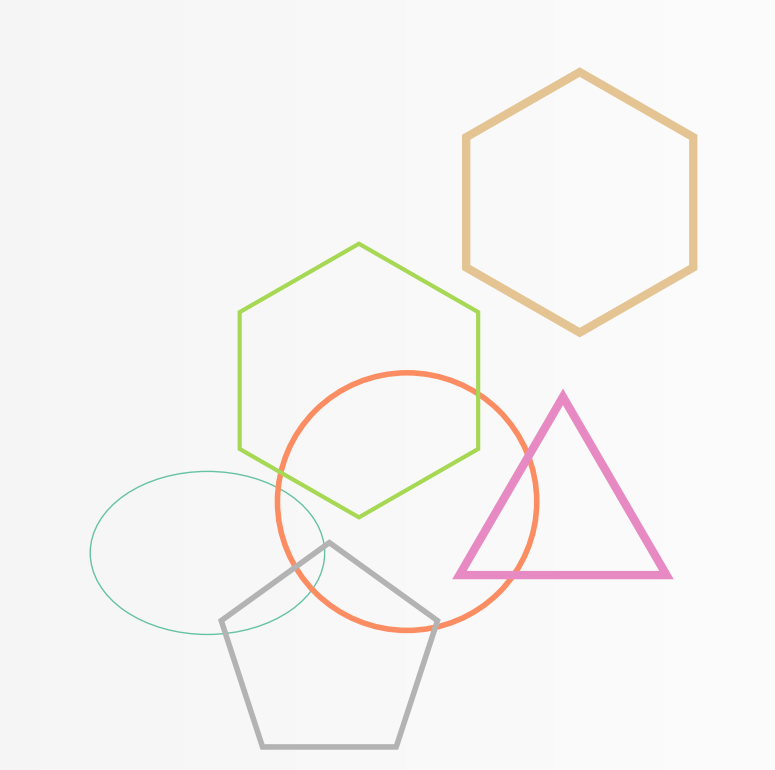[{"shape": "oval", "thickness": 0.5, "radius": 0.76, "center": [0.268, 0.282]}, {"shape": "circle", "thickness": 2, "radius": 0.84, "center": [0.525, 0.349]}, {"shape": "triangle", "thickness": 3, "radius": 0.77, "center": [0.726, 0.33]}, {"shape": "hexagon", "thickness": 1.5, "radius": 0.89, "center": [0.463, 0.506]}, {"shape": "hexagon", "thickness": 3, "radius": 0.85, "center": [0.748, 0.737]}, {"shape": "pentagon", "thickness": 2, "radius": 0.73, "center": [0.425, 0.149]}]